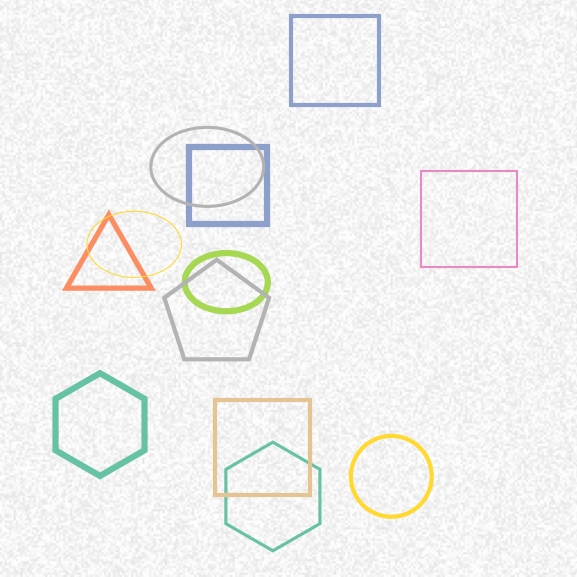[{"shape": "hexagon", "thickness": 3, "radius": 0.44, "center": [0.173, 0.264]}, {"shape": "hexagon", "thickness": 1.5, "radius": 0.47, "center": [0.473, 0.139]}, {"shape": "triangle", "thickness": 2.5, "radius": 0.42, "center": [0.188, 0.543]}, {"shape": "square", "thickness": 3, "radius": 0.34, "center": [0.395, 0.678]}, {"shape": "square", "thickness": 2, "radius": 0.38, "center": [0.58, 0.895]}, {"shape": "square", "thickness": 1, "radius": 0.41, "center": [0.812, 0.62]}, {"shape": "oval", "thickness": 3, "radius": 0.36, "center": [0.392, 0.511]}, {"shape": "oval", "thickness": 0.5, "radius": 0.41, "center": [0.232, 0.576]}, {"shape": "circle", "thickness": 2, "radius": 0.35, "center": [0.678, 0.174]}, {"shape": "square", "thickness": 2, "radius": 0.41, "center": [0.455, 0.223]}, {"shape": "pentagon", "thickness": 2, "radius": 0.48, "center": [0.375, 0.454]}, {"shape": "oval", "thickness": 1.5, "radius": 0.49, "center": [0.359, 0.71]}]